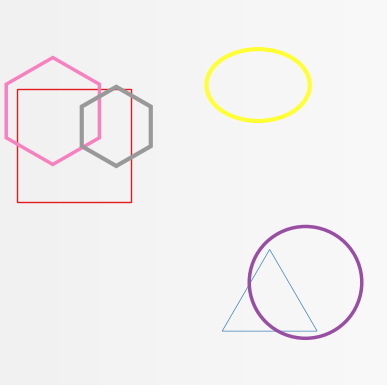[{"shape": "square", "thickness": 1, "radius": 0.73, "center": [0.191, 0.622]}, {"shape": "triangle", "thickness": 0.5, "radius": 0.71, "center": [0.696, 0.211]}, {"shape": "circle", "thickness": 2.5, "radius": 0.73, "center": [0.788, 0.267]}, {"shape": "oval", "thickness": 3, "radius": 0.67, "center": [0.666, 0.779]}, {"shape": "hexagon", "thickness": 2.5, "radius": 0.69, "center": [0.136, 0.712]}, {"shape": "hexagon", "thickness": 3, "radius": 0.51, "center": [0.3, 0.672]}]